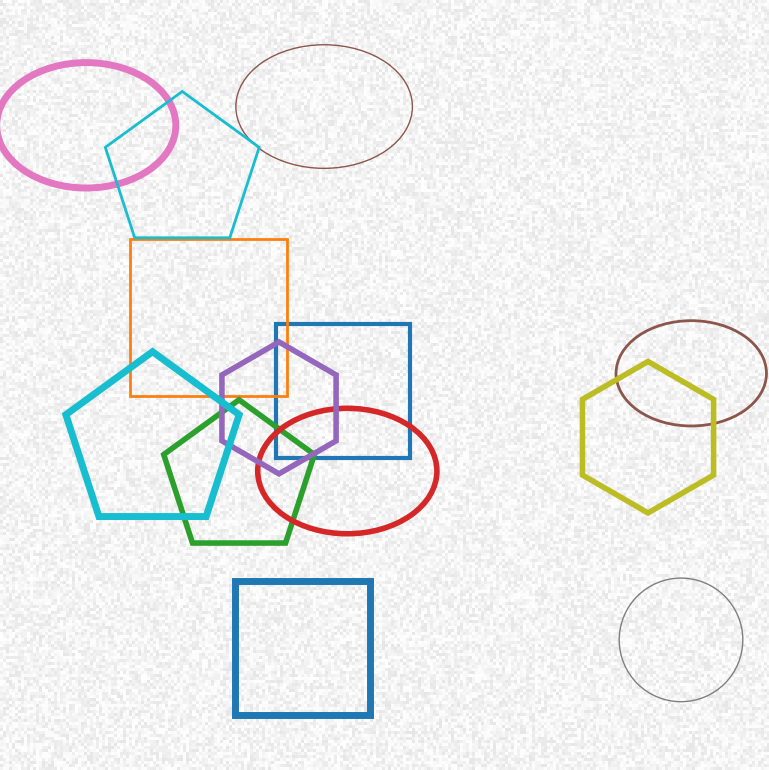[{"shape": "square", "thickness": 1.5, "radius": 0.43, "center": [0.445, 0.493]}, {"shape": "square", "thickness": 2.5, "radius": 0.44, "center": [0.392, 0.159]}, {"shape": "square", "thickness": 1, "radius": 0.51, "center": [0.27, 0.588]}, {"shape": "pentagon", "thickness": 2, "radius": 0.51, "center": [0.31, 0.378]}, {"shape": "oval", "thickness": 2, "radius": 0.58, "center": [0.451, 0.388]}, {"shape": "hexagon", "thickness": 2, "radius": 0.43, "center": [0.362, 0.47]}, {"shape": "oval", "thickness": 1, "radius": 0.49, "center": [0.898, 0.515]}, {"shape": "oval", "thickness": 0.5, "radius": 0.57, "center": [0.421, 0.862]}, {"shape": "oval", "thickness": 2.5, "radius": 0.58, "center": [0.112, 0.837]}, {"shape": "circle", "thickness": 0.5, "radius": 0.4, "center": [0.884, 0.169]}, {"shape": "hexagon", "thickness": 2, "radius": 0.49, "center": [0.842, 0.432]}, {"shape": "pentagon", "thickness": 2.5, "radius": 0.59, "center": [0.198, 0.425]}, {"shape": "pentagon", "thickness": 1, "radius": 0.53, "center": [0.237, 0.776]}]